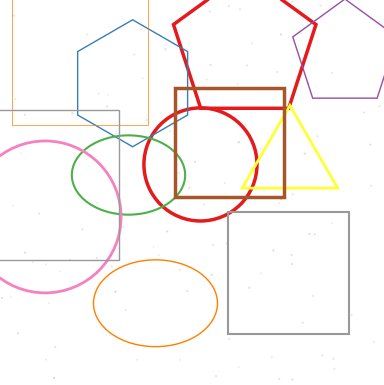[{"shape": "pentagon", "thickness": 2.5, "radius": 0.97, "center": [0.636, 0.876]}, {"shape": "circle", "thickness": 2.5, "radius": 0.73, "center": [0.521, 0.573]}, {"shape": "hexagon", "thickness": 1, "radius": 0.82, "center": [0.345, 0.784]}, {"shape": "oval", "thickness": 1.5, "radius": 0.74, "center": [0.334, 0.545]}, {"shape": "pentagon", "thickness": 1, "radius": 0.71, "center": [0.896, 0.86]}, {"shape": "oval", "thickness": 1, "radius": 0.81, "center": [0.404, 0.212]}, {"shape": "square", "thickness": 0.5, "radius": 0.89, "center": [0.208, 0.853]}, {"shape": "triangle", "thickness": 2, "radius": 0.72, "center": [0.753, 0.583]}, {"shape": "square", "thickness": 2.5, "radius": 0.71, "center": [0.595, 0.63]}, {"shape": "circle", "thickness": 2, "radius": 0.99, "center": [0.117, 0.437]}, {"shape": "square", "thickness": 1, "radius": 0.98, "center": [0.112, 0.52]}, {"shape": "square", "thickness": 1.5, "radius": 0.79, "center": [0.749, 0.291]}]